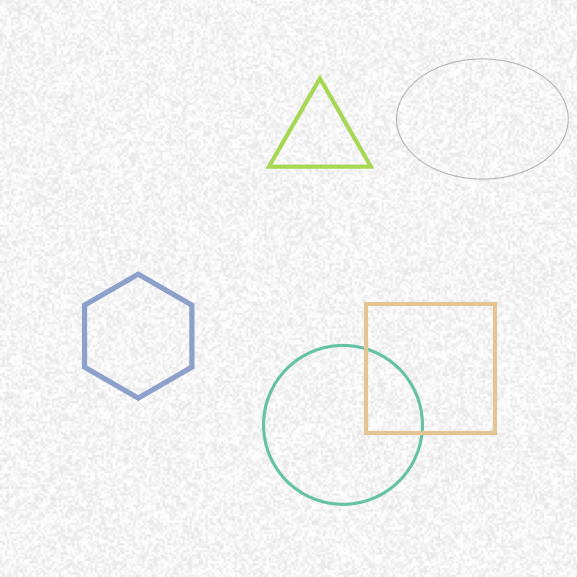[{"shape": "circle", "thickness": 1.5, "radius": 0.69, "center": [0.594, 0.263]}, {"shape": "hexagon", "thickness": 2.5, "radius": 0.54, "center": [0.239, 0.417]}, {"shape": "triangle", "thickness": 2, "radius": 0.51, "center": [0.554, 0.762]}, {"shape": "square", "thickness": 2, "radius": 0.56, "center": [0.745, 0.361]}, {"shape": "oval", "thickness": 0.5, "radius": 0.74, "center": [0.835, 0.793]}]